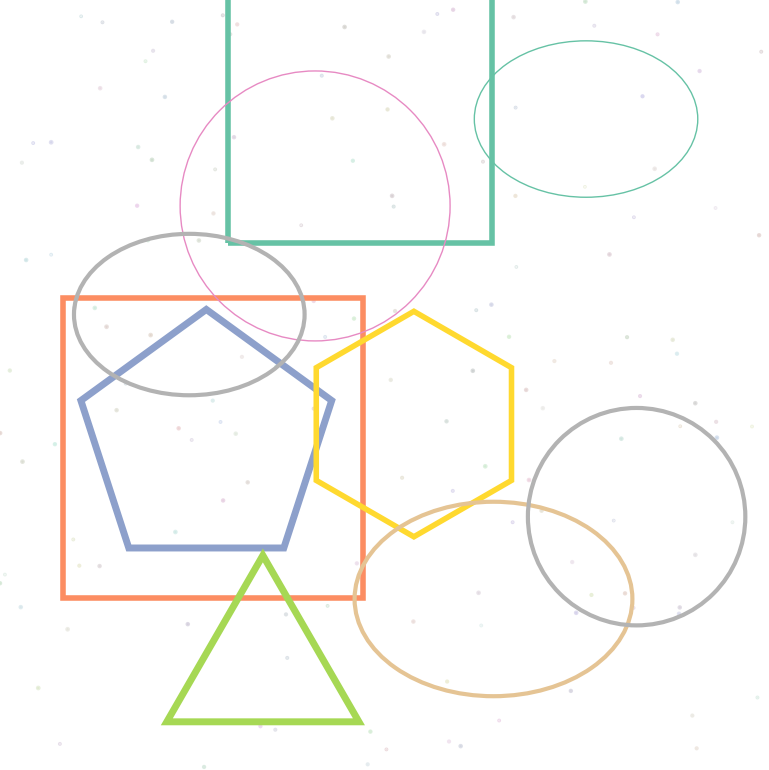[{"shape": "oval", "thickness": 0.5, "radius": 0.73, "center": [0.761, 0.845]}, {"shape": "square", "thickness": 2, "radius": 0.86, "center": [0.468, 0.856]}, {"shape": "square", "thickness": 2, "radius": 0.97, "center": [0.277, 0.418]}, {"shape": "pentagon", "thickness": 2.5, "radius": 0.86, "center": [0.268, 0.427]}, {"shape": "circle", "thickness": 0.5, "radius": 0.88, "center": [0.409, 0.733]}, {"shape": "triangle", "thickness": 2.5, "radius": 0.72, "center": [0.341, 0.135]}, {"shape": "hexagon", "thickness": 2, "radius": 0.73, "center": [0.538, 0.449]}, {"shape": "oval", "thickness": 1.5, "radius": 0.9, "center": [0.641, 0.222]}, {"shape": "oval", "thickness": 1.5, "radius": 0.75, "center": [0.246, 0.591]}, {"shape": "circle", "thickness": 1.5, "radius": 0.71, "center": [0.827, 0.329]}]